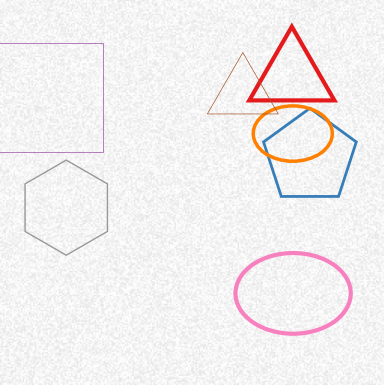[{"shape": "triangle", "thickness": 3, "radius": 0.64, "center": [0.758, 0.803]}, {"shape": "pentagon", "thickness": 2, "radius": 0.63, "center": [0.805, 0.592]}, {"shape": "square", "thickness": 0.5, "radius": 0.71, "center": [0.125, 0.747]}, {"shape": "oval", "thickness": 2.5, "radius": 0.51, "center": [0.761, 0.653]}, {"shape": "triangle", "thickness": 0.5, "radius": 0.53, "center": [0.631, 0.757]}, {"shape": "oval", "thickness": 3, "radius": 0.75, "center": [0.761, 0.238]}, {"shape": "hexagon", "thickness": 1, "radius": 0.62, "center": [0.172, 0.461]}]